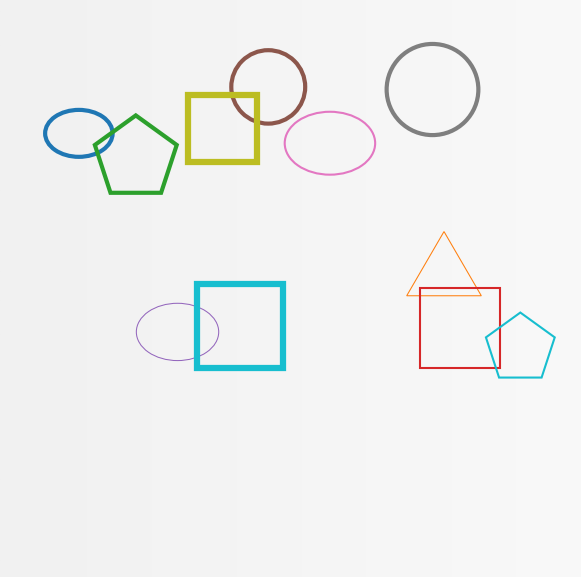[{"shape": "oval", "thickness": 2, "radius": 0.29, "center": [0.136, 0.768]}, {"shape": "triangle", "thickness": 0.5, "radius": 0.37, "center": [0.764, 0.524]}, {"shape": "pentagon", "thickness": 2, "radius": 0.37, "center": [0.234, 0.725]}, {"shape": "square", "thickness": 1, "radius": 0.34, "center": [0.792, 0.431]}, {"shape": "oval", "thickness": 0.5, "radius": 0.35, "center": [0.305, 0.424]}, {"shape": "circle", "thickness": 2, "radius": 0.32, "center": [0.462, 0.849]}, {"shape": "oval", "thickness": 1, "radius": 0.39, "center": [0.568, 0.751]}, {"shape": "circle", "thickness": 2, "radius": 0.39, "center": [0.744, 0.844]}, {"shape": "square", "thickness": 3, "radius": 0.29, "center": [0.383, 0.777]}, {"shape": "square", "thickness": 3, "radius": 0.37, "center": [0.413, 0.435]}, {"shape": "pentagon", "thickness": 1, "radius": 0.31, "center": [0.895, 0.396]}]